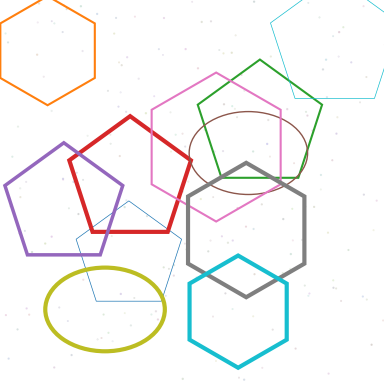[{"shape": "pentagon", "thickness": 0.5, "radius": 0.72, "center": [0.335, 0.334]}, {"shape": "hexagon", "thickness": 1.5, "radius": 0.71, "center": [0.124, 0.868]}, {"shape": "pentagon", "thickness": 1.5, "radius": 0.85, "center": [0.675, 0.676]}, {"shape": "pentagon", "thickness": 3, "radius": 0.83, "center": [0.338, 0.532]}, {"shape": "pentagon", "thickness": 2.5, "radius": 0.8, "center": [0.166, 0.468]}, {"shape": "oval", "thickness": 1, "radius": 0.77, "center": [0.645, 0.602]}, {"shape": "hexagon", "thickness": 1.5, "radius": 0.97, "center": [0.561, 0.618]}, {"shape": "hexagon", "thickness": 3, "radius": 0.87, "center": [0.64, 0.403]}, {"shape": "oval", "thickness": 3, "radius": 0.78, "center": [0.273, 0.196]}, {"shape": "hexagon", "thickness": 3, "radius": 0.73, "center": [0.619, 0.191]}, {"shape": "pentagon", "thickness": 0.5, "radius": 0.88, "center": [0.869, 0.886]}]